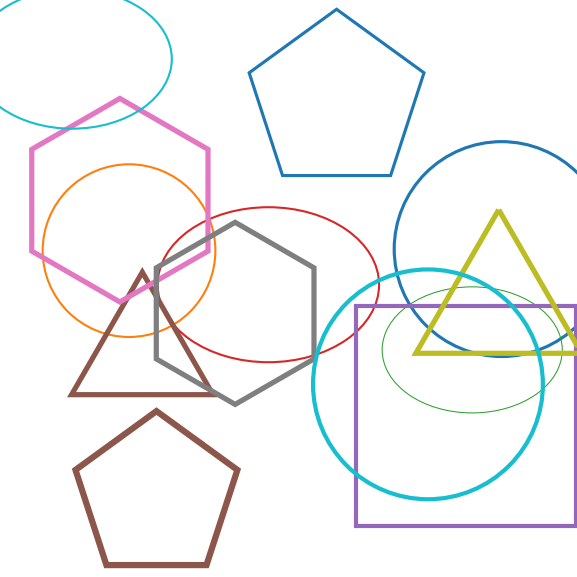[{"shape": "pentagon", "thickness": 1.5, "radius": 0.8, "center": [0.583, 0.824]}, {"shape": "circle", "thickness": 1.5, "radius": 0.93, "center": [0.869, 0.568]}, {"shape": "circle", "thickness": 1, "radius": 0.75, "center": [0.223, 0.565]}, {"shape": "oval", "thickness": 0.5, "radius": 0.78, "center": [0.818, 0.393]}, {"shape": "oval", "thickness": 1, "radius": 0.96, "center": [0.465, 0.506]}, {"shape": "square", "thickness": 2, "radius": 0.95, "center": [0.807, 0.279]}, {"shape": "pentagon", "thickness": 3, "radius": 0.74, "center": [0.271, 0.14]}, {"shape": "triangle", "thickness": 2.5, "radius": 0.71, "center": [0.246, 0.386]}, {"shape": "hexagon", "thickness": 2.5, "radius": 0.88, "center": [0.208, 0.652]}, {"shape": "hexagon", "thickness": 2.5, "radius": 0.79, "center": [0.407, 0.457]}, {"shape": "triangle", "thickness": 2.5, "radius": 0.83, "center": [0.864, 0.47]}, {"shape": "oval", "thickness": 1, "radius": 0.86, "center": [0.125, 0.897]}, {"shape": "circle", "thickness": 2, "radius": 0.99, "center": [0.741, 0.334]}]